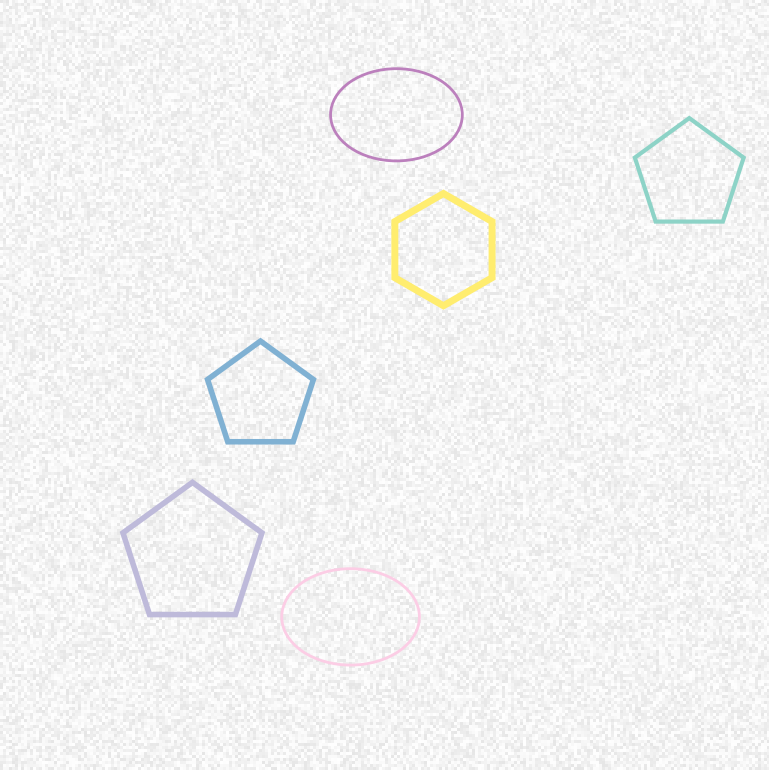[{"shape": "pentagon", "thickness": 1.5, "radius": 0.37, "center": [0.895, 0.772]}, {"shape": "pentagon", "thickness": 2, "radius": 0.47, "center": [0.25, 0.279]}, {"shape": "pentagon", "thickness": 2, "radius": 0.36, "center": [0.338, 0.485]}, {"shape": "oval", "thickness": 1, "radius": 0.45, "center": [0.455, 0.199]}, {"shape": "oval", "thickness": 1, "radius": 0.43, "center": [0.515, 0.851]}, {"shape": "hexagon", "thickness": 2.5, "radius": 0.36, "center": [0.576, 0.676]}]